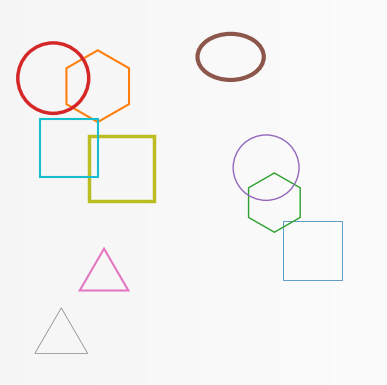[{"shape": "square", "thickness": 0.5, "radius": 0.38, "center": [0.806, 0.35]}, {"shape": "hexagon", "thickness": 1.5, "radius": 0.47, "center": [0.252, 0.776]}, {"shape": "hexagon", "thickness": 1, "radius": 0.38, "center": [0.708, 0.474]}, {"shape": "circle", "thickness": 2.5, "radius": 0.46, "center": [0.137, 0.797]}, {"shape": "circle", "thickness": 1, "radius": 0.42, "center": [0.687, 0.565]}, {"shape": "oval", "thickness": 3, "radius": 0.43, "center": [0.595, 0.852]}, {"shape": "triangle", "thickness": 1.5, "radius": 0.36, "center": [0.269, 0.282]}, {"shape": "triangle", "thickness": 0.5, "radius": 0.39, "center": [0.158, 0.121]}, {"shape": "square", "thickness": 2.5, "radius": 0.42, "center": [0.314, 0.562]}, {"shape": "square", "thickness": 1.5, "radius": 0.37, "center": [0.178, 0.616]}]